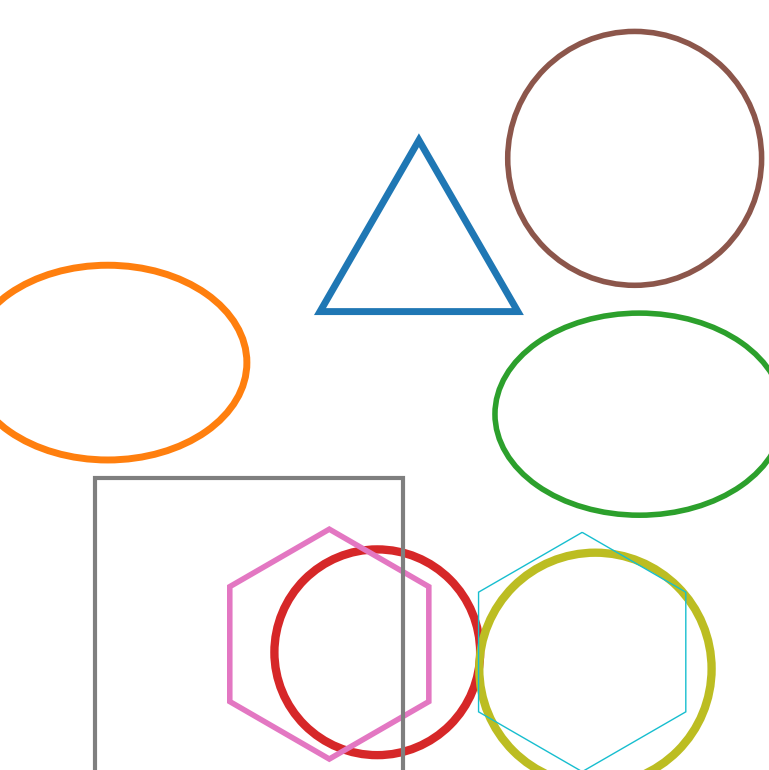[{"shape": "triangle", "thickness": 2.5, "radius": 0.74, "center": [0.544, 0.67]}, {"shape": "oval", "thickness": 2.5, "radius": 0.9, "center": [0.14, 0.529]}, {"shape": "oval", "thickness": 2, "radius": 0.94, "center": [0.83, 0.462]}, {"shape": "circle", "thickness": 3, "radius": 0.67, "center": [0.49, 0.153]}, {"shape": "circle", "thickness": 2, "radius": 0.82, "center": [0.824, 0.794]}, {"shape": "hexagon", "thickness": 2, "radius": 0.75, "center": [0.428, 0.163]}, {"shape": "square", "thickness": 1.5, "radius": 1.0, "center": [0.324, 0.18]}, {"shape": "circle", "thickness": 3, "radius": 0.75, "center": [0.773, 0.131]}, {"shape": "hexagon", "thickness": 0.5, "radius": 0.78, "center": [0.756, 0.153]}]